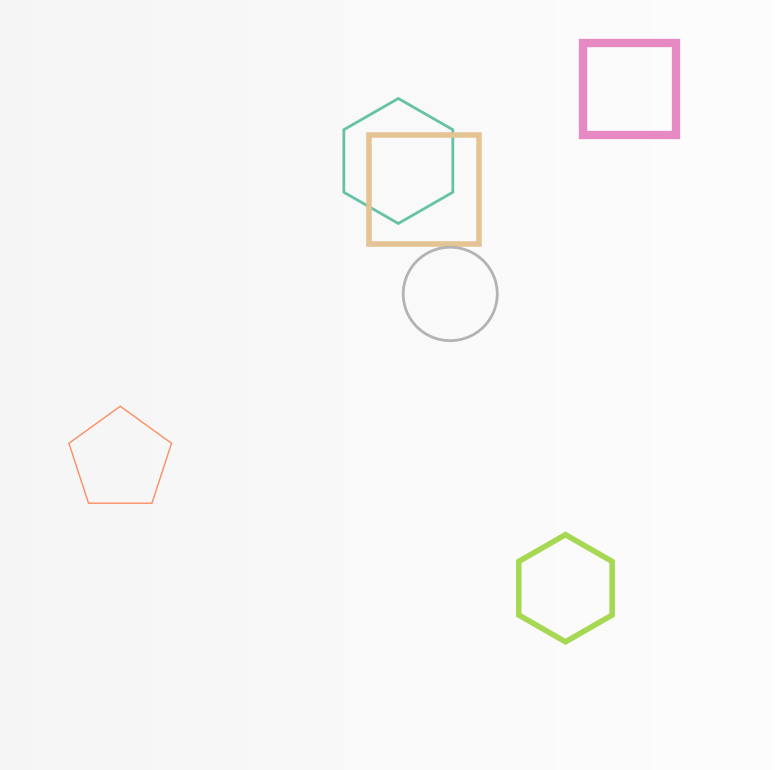[{"shape": "hexagon", "thickness": 1, "radius": 0.41, "center": [0.514, 0.791]}, {"shape": "pentagon", "thickness": 0.5, "radius": 0.35, "center": [0.155, 0.403]}, {"shape": "square", "thickness": 3, "radius": 0.3, "center": [0.812, 0.885]}, {"shape": "hexagon", "thickness": 2, "radius": 0.35, "center": [0.73, 0.236]}, {"shape": "square", "thickness": 2, "radius": 0.36, "center": [0.547, 0.754]}, {"shape": "circle", "thickness": 1, "radius": 0.3, "center": [0.581, 0.618]}]